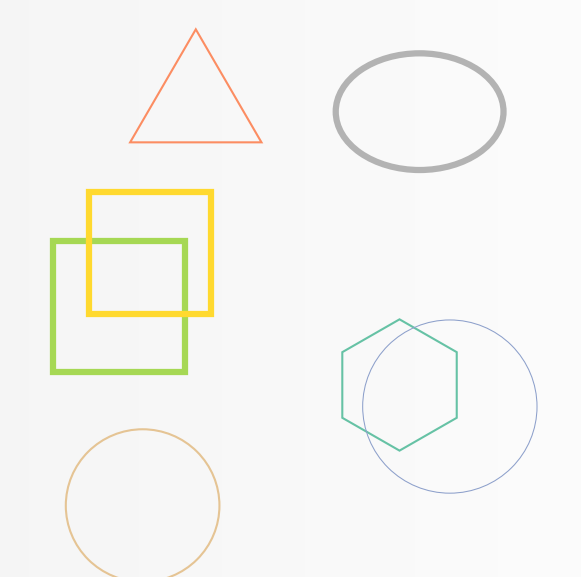[{"shape": "hexagon", "thickness": 1, "radius": 0.57, "center": [0.687, 0.333]}, {"shape": "triangle", "thickness": 1, "radius": 0.65, "center": [0.337, 0.818]}, {"shape": "circle", "thickness": 0.5, "radius": 0.75, "center": [0.774, 0.295]}, {"shape": "square", "thickness": 3, "radius": 0.57, "center": [0.204, 0.468]}, {"shape": "square", "thickness": 3, "radius": 0.53, "center": [0.258, 0.561]}, {"shape": "circle", "thickness": 1, "radius": 0.66, "center": [0.245, 0.124]}, {"shape": "oval", "thickness": 3, "radius": 0.72, "center": [0.722, 0.806]}]